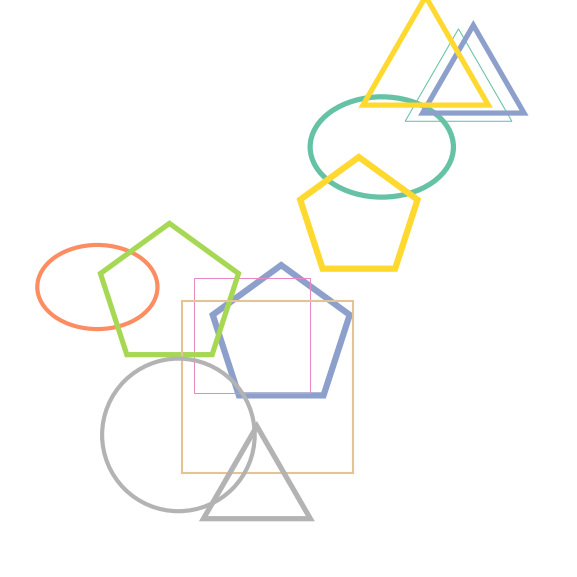[{"shape": "oval", "thickness": 2.5, "radius": 0.62, "center": [0.661, 0.745]}, {"shape": "triangle", "thickness": 0.5, "radius": 0.53, "center": [0.794, 0.842]}, {"shape": "oval", "thickness": 2, "radius": 0.52, "center": [0.169, 0.502]}, {"shape": "pentagon", "thickness": 3, "radius": 0.62, "center": [0.487, 0.415]}, {"shape": "triangle", "thickness": 2.5, "radius": 0.51, "center": [0.82, 0.854]}, {"shape": "square", "thickness": 0.5, "radius": 0.5, "center": [0.437, 0.418]}, {"shape": "pentagon", "thickness": 2.5, "radius": 0.63, "center": [0.293, 0.487]}, {"shape": "pentagon", "thickness": 3, "radius": 0.53, "center": [0.621, 0.62]}, {"shape": "triangle", "thickness": 2.5, "radius": 0.63, "center": [0.737, 0.88]}, {"shape": "square", "thickness": 1, "radius": 0.74, "center": [0.463, 0.329]}, {"shape": "circle", "thickness": 2, "radius": 0.66, "center": [0.309, 0.246]}, {"shape": "triangle", "thickness": 2.5, "radius": 0.53, "center": [0.445, 0.154]}]